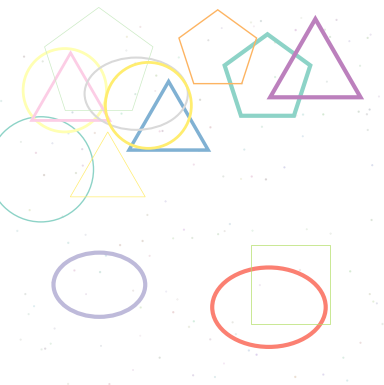[{"shape": "circle", "thickness": 1, "radius": 0.68, "center": [0.106, 0.56]}, {"shape": "pentagon", "thickness": 3, "radius": 0.59, "center": [0.695, 0.794]}, {"shape": "circle", "thickness": 2, "radius": 0.54, "center": [0.168, 0.766]}, {"shape": "oval", "thickness": 3, "radius": 0.6, "center": [0.258, 0.26]}, {"shape": "oval", "thickness": 3, "radius": 0.74, "center": [0.699, 0.202]}, {"shape": "triangle", "thickness": 2.5, "radius": 0.59, "center": [0.438, 0.67]}, {"shape": "pentagon", "thickness": 1, "radius": 0.53, "center": [0.566, 0.869]}, {"shape": "square", "thickness": 0.5, "radius": 0.51, "center": [0.756, 0.261]}, {"shape": "triangle", "thickness": 2, "radius": 0.58, "center": [0.183, 0.746]}, {"shape": "oval", "thickness": 1.5, "radius": 0.67, "center": [0.354, 0.757]}, {"shape": "triangle", "thickness": 3, "radius": 0.68, "center": [0.819, 0.815]}, {"shape": "pentagon", "thickness": 0.5, "radius": 0.74, "center": [0.257, 0.833]}, {"shape": "triangle", "thickness": 0.5, "radius": 0.56, "center": [0.28, 0.545]}, {"shape": "circle", "thickness": 2, "radius": 0.56, "center": [0.385, 0.726]}]